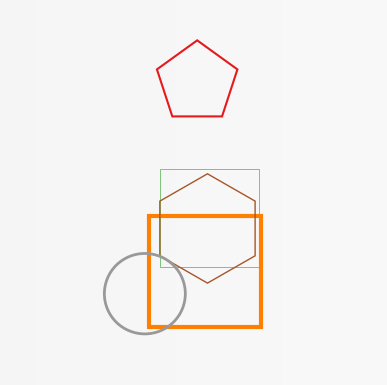[{"shape": "pentagon", "thickness": 1.5, "radius": 0.55, "center": [0.509, 0.786]}, {"shape": "square", "thickness": 0.5, "radius": 0.64, "center": [0.54, 0.434]}, {"shape": "square", "thickness": 3, "radius": 0.72, "center": [0.529, 0.295]}, {"shape": "hexagon", "thickness": 1, "radius": 0.71, "center": [0.535, 0.407]}, {"shape": "circle", "thickness": 2, "radius": 0.52, "center": [0.374, 0.237]}]